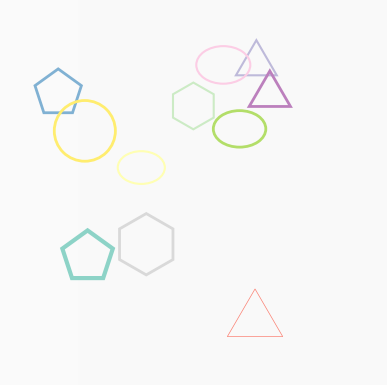[{"shape": "pentagon", "thickness": 3, "radius": 0.34, "center": [0.226, 0.333]}, {"shape": "oval", "thickness": 1.5, "radius": 0.3, "center": [0.365, 0.565]}, {"shape": "triangle", "thickness": 1.5, "radius": 0.3, "center": [0.662, 0.835]}, {"shape": "triangle", "thickness": 0.5, "radius": 0.41, "center": [0.658, 0.167]}, {"shape": "pentagon", "thickness": 2, "radius": 0.31, "center": [0.15, 0.758]}, {"shape": "oval", "thickness": 2, "radius": 0.34, "center": [0.618, 0.665]}, {"shape": "oval", "thickness": 1.5, "radius": 0.35, "center": [0.576, 0.831]}, {"shape": "hexagon", "thickness": 2, "radius": 0.4, "center": [0.377, 0.366]}, {"shape": "triangle", "thickness": 2, "radius": 0.31, "center": [0.696, 0.754]}, {"shape": "hexagon", "thickness": 1.5, "radius": 0.3, "center": [0.499, 0.725]}, {"shape": "circle", "thickness": 2, "radius": 0.39, "center": [0.219, 0.66]}]